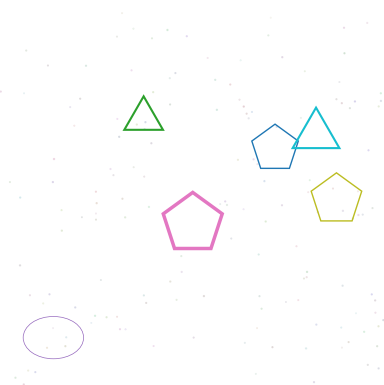[{"shape": "pentagon", "thickness": 1, "radius": 0.32, "center": [0.714, 0.614]}, {"shape": "triangle", "thickness": 1.5, "radius": 0.29, "center": [0.373, 0.692]}, {"shape": "oval", "thickness": 0.5, "radius": 0.39, "center": [0.139, 0.123]}, {"shape": "pentagon", "thickness": 2.5, "radius": 0.4, "center": [0.501, 0.42]}, {"shape": "pentagon", "thickness": 1, "radius": 0.35, "center": [0.874, 0.482]}, {"shape": "triangle", "thickness": 1.5, "radius": 0.35, "center": [0.821, 0.65]}]